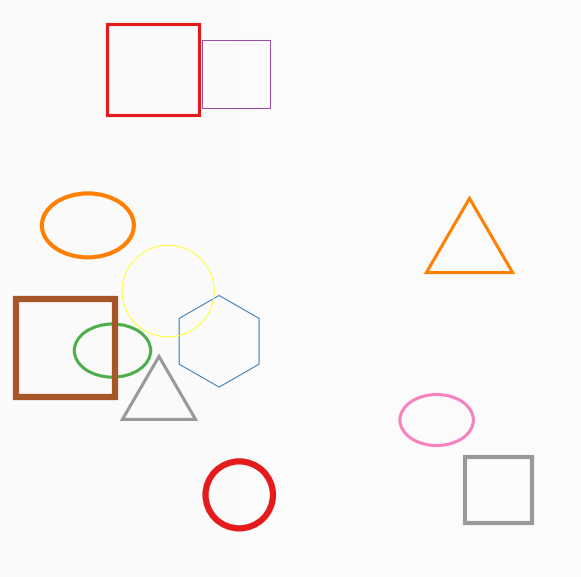[{"shape": "circle", "thickness": 3, "radius": 0.29, "center": [0.412, 0.142]}, {"shape": "square", "thickness": 1.5, "radius": 0.39, "center": [0.263, 0.878]}, {"shape": "hexagon", "thickness": 0.5, "radius": 0.4, "center": [0.377, 0.408]}, {"shape": "oval", "thickness": 1.5, "radius": 0.33, "center": [0.194, 0.392]}, {"shape": "square", "thickness": 0.5, "radius": 0.29, "center": [0.406, 0.87]}, {"shape": "oval", "thickness": 2, "radius": 0.4, "center": [0.151, 0.609]}, {"shape": "triangle", "thickness": 1.5, "radius": 0.43, "center": [0.808, 0.57]}, {"shape": "circle", "thickness": 0.5, "radius": 0.4, "center": [0.289, 0.495]}, {"shape": "square", "thickness": 3, "radius": 0.42, "center": [0.112, 0.396]}, {"shape": "oval", "thickness": 1.5, "radius": 0.32, "center": [0.751, 0.272]}, {"shape": "triangle", "thickness": 1.5, "radius": 0.36, "center": [0.274, 0.309]}, {"shape": "square", "thickness": 2, "radius": 0.29, "center": [0.858, 0.151]}]